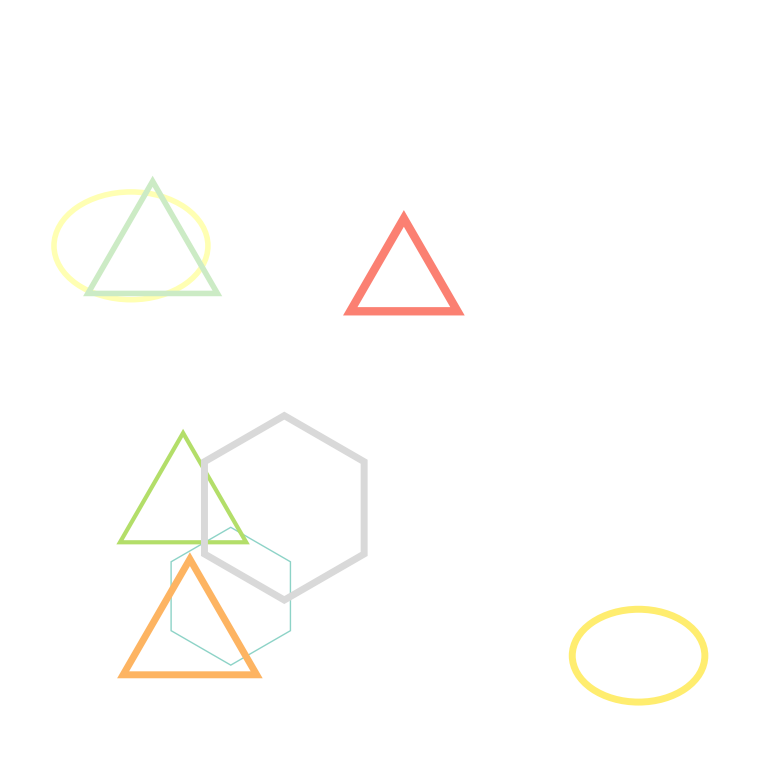[{"shape": "hexagon", "thickness": 0.5, "radius": 0.45, "center": [0.3, 0.226]}, {"shape": "oval", "thickness": 2, "radius": 0.5, "center": [0.17, 0.681]}, {"shape": "triangle", "thickness": 3, "radius": 0.4, "center": [0.525, 0.636]}, {"shape": "triangle", "thickness": 2.5, "radius": 0.5, "center": [0.247, 0.174]}, {"shape": "triangle", "thickness": 1.5, "radius": 0.47, "center": [0.238, 0.343]}, {"shape": "hexagon", "thickness": 2.5, "radius": 0.6, "center": [0.369, 0.34]}, {"shape": "triangle", "thickness": 2, "radius": 0.49, "center": [0.198, 0.667]}, {"shape": "oval", "thickness": 2.5, "radius": 0.43, "center": [0.829, 0.148]}]